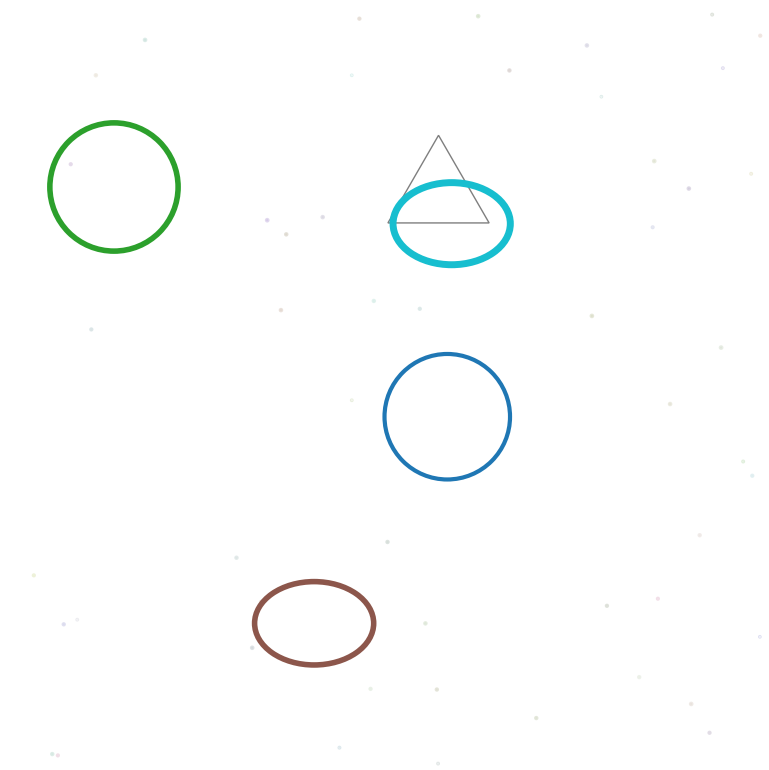[{"shape": "circle", "thickness": 1.5, "radius": 0.41, "center": [0.581, 0.459]}, {"shape": "circle", "thickness": 2, "radius": 0.42, "center": [0.148, 0.757]}, {"shape": "oval", "thickness": 2, "radius": 0.39, "center": [0.408, 0.191]}, {"shape": "triangle", "thickness": 0.5, "radius": 0.38, "center": [0.57, 0.748]}, {"shape": "oval", "thickness": 2.5, "radius": 0.38, "center": [0.587, 0.71]}]